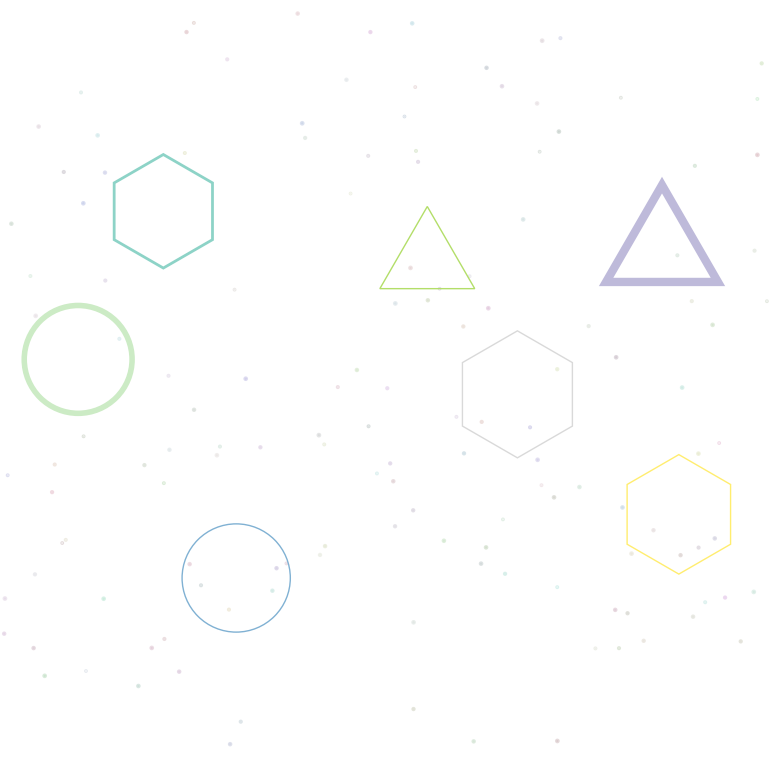[{"shape": "hexagon", "thickness": 1, "radius": 0.37, "center": [0.212, 0.726]}, {"shape": "triangle", "thickness": 3, "radius": 0.42, "center": [0.86, 0.676]}, {"shape": "circle", "thickness": 0.5, "radius": 0.35, "center": [0.307, 0.249]}, {"shape": "triangle", "thickness": 0.5, "radius": 0.36, "center": [0.555, 0.661]}, {"shape": "hexagon", "thickness": 0.5, "radius": 0.41, "center": [0.672, 0.488]}, {"shape": "circle", "thickness": 2, "radius": 0.35, "center": [0.102, 0.533]}, {"shape": "hexagon", "thickness": 0.5, "radius": 0.39, "center": [0.882, 0.332]}]